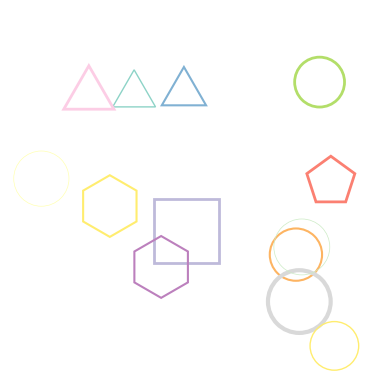[{"shape": "triangle", "thickness": 1, "radius": 0.32, "center": [0.348, 0.754]}, {"shape": "circle", "thickness": 0.5, "radius": 0.36, "center": [0.107, 0.536]}, {"shape": "square", "thickness": 2, "radius": 0.42, "center": [0.485, 0.4]}, {"shape": "pentagon", "thickness": 2, "radius": 0.33, "center": [0.859, 0.529]}, {"shape": "triangle", "thickness": 1.5, "radius": 0.33, "center": [0.478, 0.76]}, {"shape": "circle", "thickness": 1.5, "radius": 0.34, "center": [0.769, 0.339]}, {"shape": "circle", "thickness": 2, "radius": 0.32, "center": [0.83, 0.787]}, {"shape": "triangle", "thickness": 2, "radius": 0.38, "center": [0.231, 0.754]}, {"shape": "circle", "thickness": 3, "radius": 0.41, "center": [0.777, 0.217]}, {"shape": "hexagon", "thickness": 1.5, "radius": 0.4, "center": [0.419, 0.307]}, {"shape": "circle", "thickness": 0.5, "radius": 0.36, "center": [0.784, 0.359]}, {"shape": "circle", "thickness": 1, "radius": 0.32, "center": [0.869, 0.102]}, {"shape": "hexagon", "thickness": 1.5, "radius": 0.4, "center": [0.285, 0.465]}]